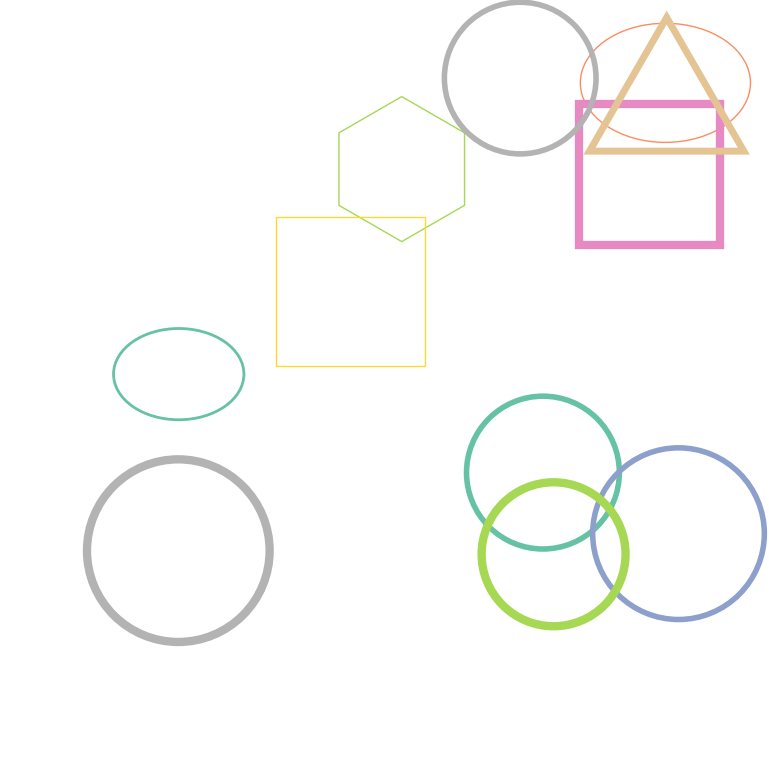[{"shape": "circle", "thickness": 2, "radius": 0.5, "center": [0.705, 0.386]}, {"shape": "oval", "thickness": 1, "radius": 0.42, "center": [0.232, 0.514]}, {"shape": "oval", "thickness": 0.5, "radius": 0.55, "center": [0.864, 0.892]}, {"shape": "circle", "thickness": 2, "radius": 0.56, "center": [0.881, 0.307]}, {"shape": "square", "thickness": 3, "radius": 0.46, "center": [0.844, 0.773]}, {"shape": "circle", "thickness": 3, "radius": 0.47, "center": [0.719, 0.28]}, {"shape": "hexagon", "thickness": 0.5, "radius": 0.47, "center": [0.522, 0.78]}, {"shape": "square", "thickness": 0.5, "radius": 0.48, "center": [0.455, 0.622]}, {"shape": "triangle", "thickness": 2.5, "radius": 0.58, "center": [0.866, 0.862]}, {"shape": "circle", "thickness": 3, "radius": 0.59, "center": [0.232, 0.285]}, {"shape": "circle", "thickness": 2, "radius": 0.49, "center": [0.676, 0.899]}]